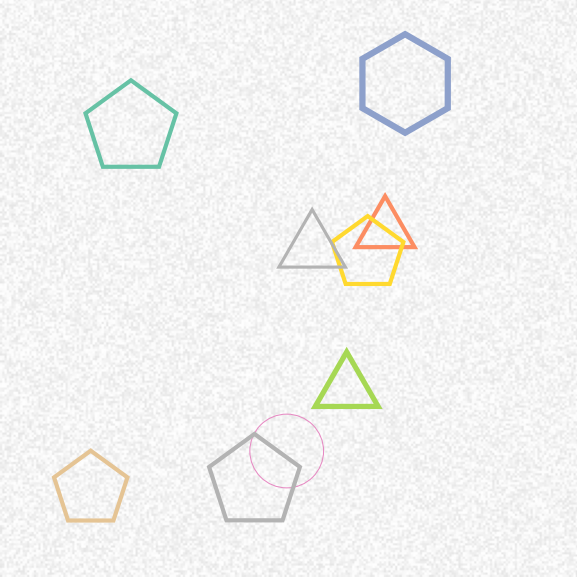[{"shape": "pentagon", "thickness": 2, "radius": 0.41, "center": [0.227, 0.777]}, {"shape": "triangle", "thickness": 2, "radius": 0.29, "center": [0.667, 0.601]}, {"shape": "hexagon", "thickness": 3, "radius": 0.43, "center": [0.701, 0.855]}, {"shape": "circle", "thickness": 0.5, "radius": 0.32, "center": [0.496, 0.218]}, {"shape": "triangle", "thickness": 2.5, "radius": 0.31, "center": [0.6, 0.327]}, {"shape": "pentagon", "thickness": 2, "radius": 0.32, "center": [0.637, 0.56]}, {"shape": "pentagon", "thickness": 2, "radius": 0.33, "center": [0.157, 0.152]}, {"shape": "triangle", "thickness": 1.5, "radius": 0.33, "center": [0.54, 0.57]}, {"shape": "pentagon", "thickness": 2, "radius": 0.41, "center": [0.441, 0.165]}]